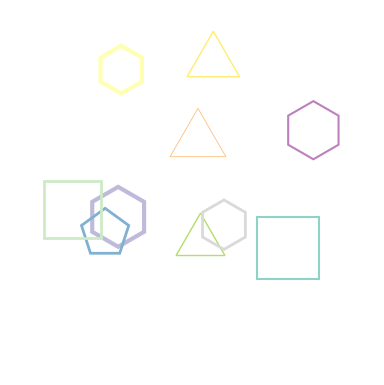[{"shape": "square", "thickness": 1.5, "radius": 0.4, "center": [0.748, 0.355]}, {"shape": "hexagon", "thickness": 3, "radius": 0.31, "center": [0.315, 0.819]}, {"shape": "hexagon", "thickness": 3, "radius": 0.39, "center": [0.307, 0.437]}, {"shape": "pentagon", "thickness": 2, "radius": 0.32, "center": [0.273, 0.394]}, {"shape": "triangle", "thickness": 0.5, "radius": 0.42, "center": [0.514, 0.635]}, {"shape": "triangle", "thickness": 1, "radius": 0.37, "center": [0.521, 0.373]}, {"shape": "hexagon", "thickness": 2, "radius": 0.32, "center": [0.582, 0.416]}, {"shape": "hexagon", "thickness": 1.5, "radius": 0.38, "center": [0.814, 0.662]}, {"shape": "square", "thickness": 2, "radius": 0.37, "center": [0.188, 0.456]}, {"shape": "triangle", "thickness": 1, "radius": 0.39, "center": [0.554, 0.84]}]